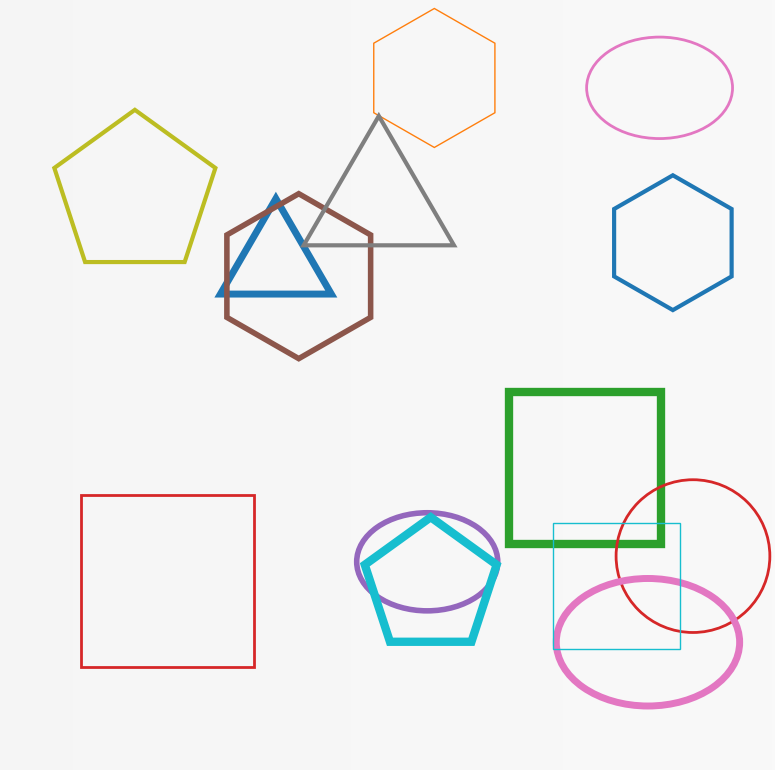[{"shape": "triangle", "thickness": 2.5, "radius": 0.41, "center": [0.356, 0.659]}, {"shape": "hexagon", "thickness": 1.5, "radius": 0.44, "center": [0.868, 0.685]}, {"shape": "hexagon", "thickness": 0.5, "radius": 0.45, "center": [0.56, 0.899]}, {"shape": "square", "thickness": 3, "radius": 0.49, "center": [0.755, 0.393]}, {"shape": "circle", "thickness": 1, "radius": 0.5, "center": [0.894, 0.278]}, {"shape": "square", "thickness": 1, "radius": 0.56, "center": [0.216, 0.245]}, {"shape": "oval", "thickness": 2, "radius": 0.46, "center": [0.551, 0.27]}, {"shape": "hexagon", "thickness": 2, "radius": 0.54, "center": [0.385, 0.641]}, {"shape": "oval", "thickness": 1, "radius": 0.47, "center": [0.851, 0.886]}, {"shape": "oval", "thickness": 2.5, "radius": 0.59, "center": [0.836, 0.166]}, {"shape": "triangle", "thickness": 1.5, "radius": 0.56, "center": [0.489, 0.737]}, {"shape": "pentagon", "thickness": 1.5, "radius": 0.55, "center": [0.174, 0.748]}, {"shape": "pentagon", "thickness": 3, "radius": 0.45, "center": [0.556, 0.239]}, {"shape": "square", "thickness": 0.5, "radius": 0.41, "center": [0.795, 0.239]}]